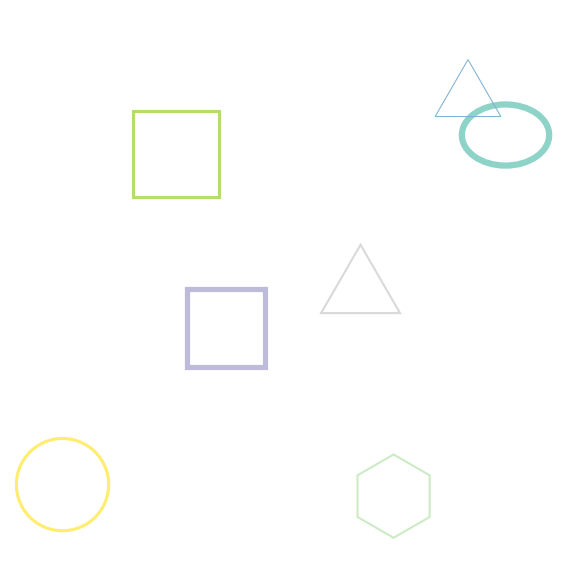[{"shape": "oval", "thickness": 3, "radius": 0.38, "center": [0.875, 0.765]}, {"shape": "square", "thickness": 2.5, "radius": 0.34, "center": [0.391, 0.431]}, {"shape": "triangle", "thickness": 0.5, "radius": 0.33, "center": [0.81, 0.83]}, {"shape": "square", "thickness": 1.5, "radius": 0.37, "center": [0.304, 0.733]}, {"shape": "triangle", "thickness": 1, "radius": 0.39, "center": [0.624, 0.496]}, {"shape": "hexagon", "thickness": 1, "radius": 0.36, "center": [0.682, 0.14]}, {"shape": "circle", "thickness": 1.5, "radius": 0.4, "center": [0.108, 0.16]}]